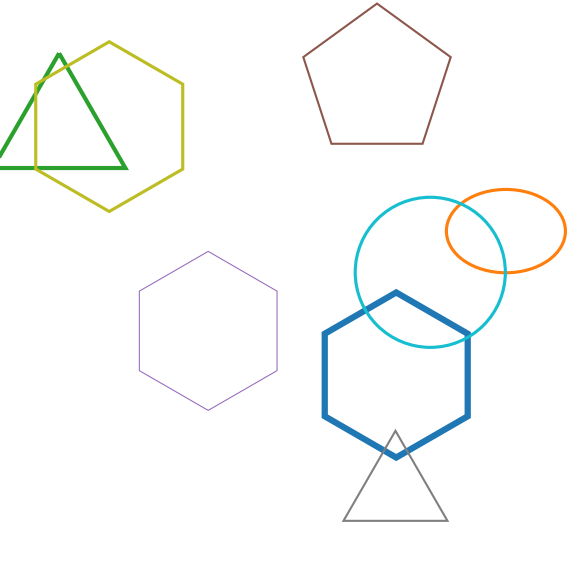[{"shape": "hexagon", "thickness": 3, "radius": 0.71, "center": [0.686, 0.35]}, {"shape": "oval", "thickness": 1.5, "radius": 0.52, "center": [0.876, 0.599]}, {"shape": "triangle", "thickness": 2, "radius": 0.66, "center": [0.102, 0.774]}, {"shape": "hexagon", "thickness": 0.5, "radius": 0.69, "center": [0.361, 0.426]}, {"shape": "pentagon", "thickness": 1, "radius": 0.67, "center": [0.653, 0.859]}, {"shape": "triangle", "thickness": 1, "radius": 0.52, "center": [0.685, 0.149]}, {"shape": "hexagon", "thickness": 1.5, "radius": 0.73, "center": [0.189, 0.78]}, {"shape": "circle", "thickness": 1.5, "radius": 0.65, "center": [0.745, 0.528]}]